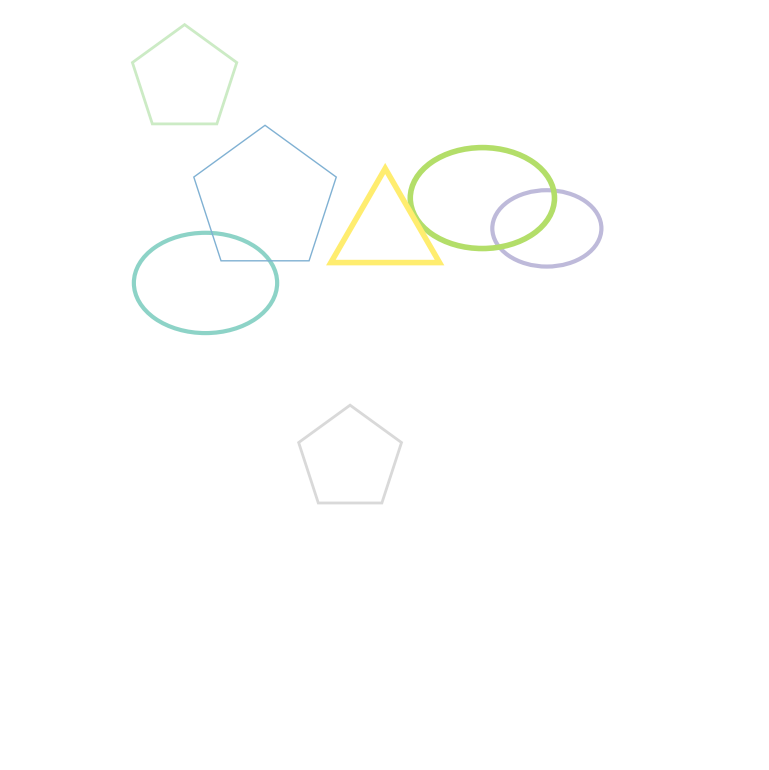[{"shape": "oval", "thickness": 1.5, "radius": 0.47, "center": [0.267, 0.633]}, {"shape": "oval", "thickness": 1.5, "radius": 0.35, "center": [0.71, 0.703]}, {"shape": "pentagon", "thickness": 0.5, "radius": 0.49, "center": [0.344, 0.74]}, {"shape": "oval", "thickness": 2, "radius": 0.47, "center": [0.626, 0.743]}, {"shape": "pentagon", "thickness": 1, "radius": 0.35, "center": [0.455, 0.404]}, {"shape": "pentagon", "thickness": 1, "radius": 0.36, "center": [0.24, 0.897]}, {"shape": "triangle", "thickness": 2, "radius": 0.41, "center": [0.5, 0.7]}]